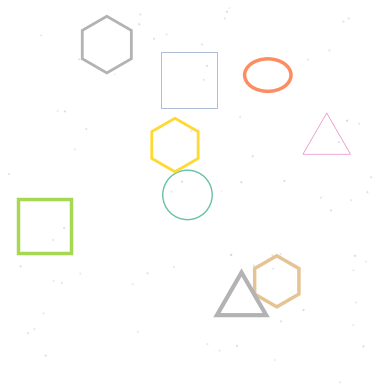[{"shape": "circle", "thickness": 1, "radius": 0.32, "center": [0.487, 0.494]}, {"shape": "oval", "thickness": 2.5, "radius": 0.3, "center": [0.696, 0.805]}, {"shape": "square", "thickness": 0.5, "radius": 0.36, "center": [0.491, 0.792]}, {"shape": "triangle", "thickness": 0.5, "radius": 0.36, "center": [0.849, 0.635]}, {"shape": "square", "thickness": 2.5, "radius": 0.35, "center": [0.116, 0.412]}, {"shape": "hexagon", "thickness": 2, "radius": 0.35, "center": [0.454, 0.623]}, {"shape": "hexagon", "thickness": 2.5, "radius": 0.33, "center": [0.719, 0.269]}, {"shape": "triangle", "thickness": 3, "radius": 0.37, "center": [0.627, 0.218]}, {"shape": "hexagon", "thickness": 2, "radius": 0.37, "center": [0.277, 0.884]}]